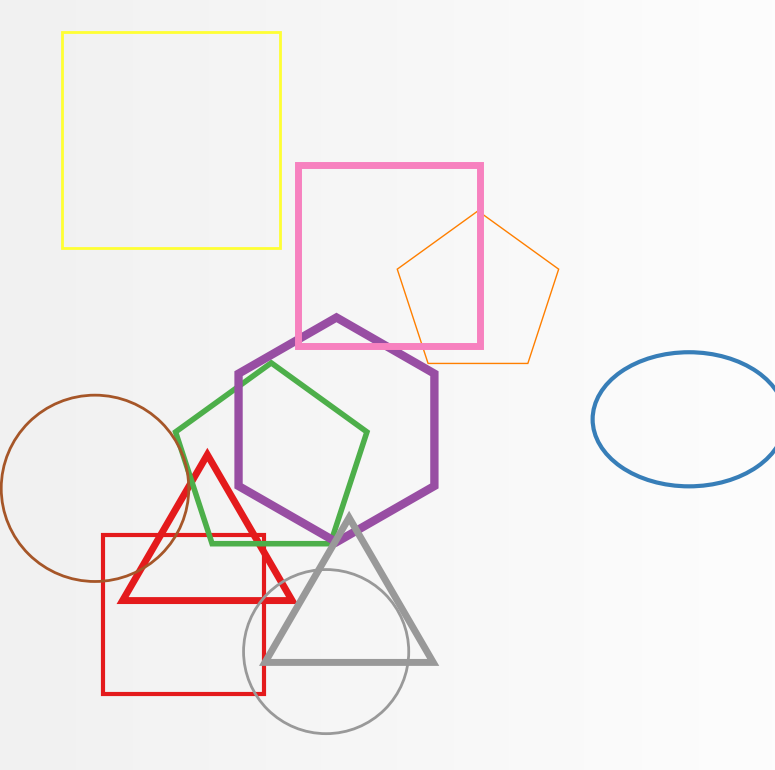[{"shape": "triangle", "thickness": 2.5, "radius": 0.63, "center": [0.268, 0.283]}, {"shape": "square", "thickness": 1.5, "radius": 0.52, "center": [0.237, 0.202]}, {"shape": "oval", "thickness": 1.5, "radius": 0.62, "center": [0.889, 0.455]}, {"shape": "pentagon", "thickness": 2, "radius": 0.65, "center": [0.35, 0.399]}, {"shape": "hexagon", "thickness": 3, "radius": 0.73, "center": [0.434, 0.442]}, {"shape": "pentagon", "thickness": 0.5, "radius": 0.55, "center": [0.617, 0.617]}, {"shape": "square", "thickness": 1, "radius": 0.7, "center": [0.221, 0.819]}, {"shape": "circle", "thickness": 1, "radius": 0.6, "center": [0.123, 0.366]}, {"shape": "square", "thickness": 2.5, "radius": 0.59, "center": [0.502, 0.668]}, {"shape": "triangle", "thickness": 2.5, "radius": 0.63, "center": [0.45, 0.202]}, {"shape": "circle", "thickness": 1, "radius": 0.53, "center": [0.421, 0.154]}]